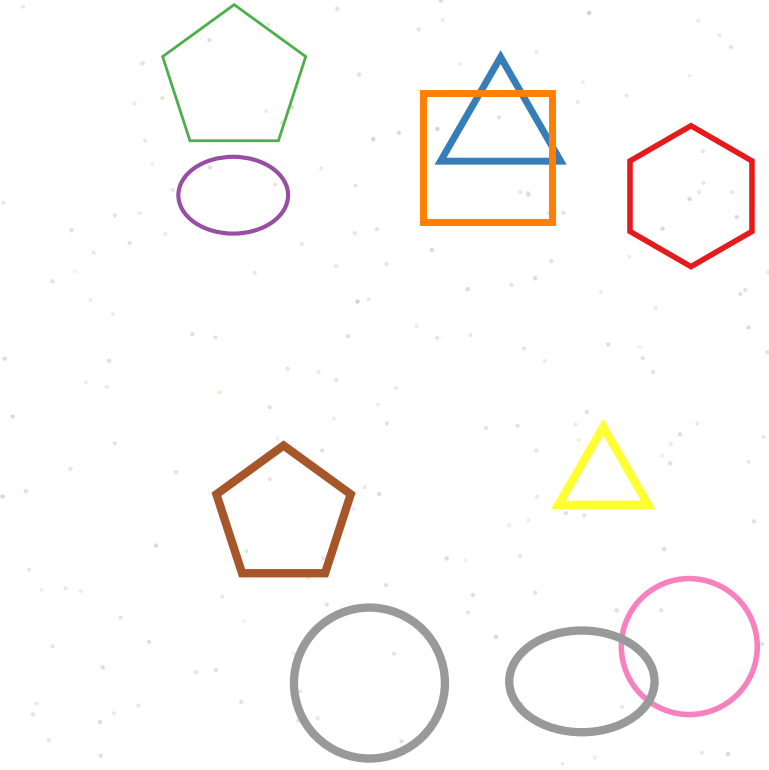[{"shape": "hexagon", "thickness": 2, "radius": 0.46, "center": [0.897, 0.745]}, {"shape": "triangle", "thickness": 2.5, "radius": 0.45, "center": [0.65, 0.836]}, {"shape": "pentagon", "thickness": 1, "radius": 0.49, "center": [0.304, 0.896]}, {"shape": "oval", "thickness": 1.5, "radius": 0.36, "center": [0.303, 0.746]}, {"shape": "square", "thickness": 2.5, "radius": 0.42, "center": [0.633, 0.795]}, {"shape": "triangle", "thickness": 3, "radius": 0.34, "center": [0.783, 0.378]}, {"shape": "pentagon", "thickness": 3, "radius": 0.46, "center": [0.368, 0.33]}, {"shape": "circle", "thickness": 2, "radius": 0.44, "center": [0.895, 0.16]}, {"shape": "circle", "thickness": 3, "radius": 0.49, "center": [0.48, 0.113]}, {"shape": "oval", "thickness": 3, "radius": 0.47, "center": [0.756, 0.115]}]